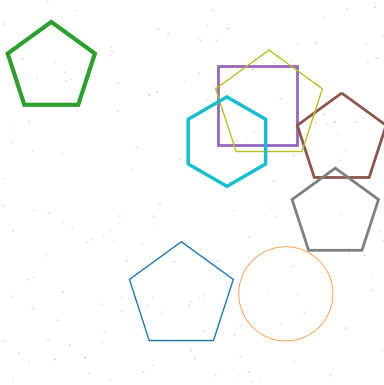[{"shape": "pentagon", "thickness": 1, "radius": 0.71, "center": [0.471, 0.23]}, {"shape": "circle", "thickness": 0.5, "radius": 0.61, "center": [0.742, 0.237]}, {"shape": "pentagon", "thickness": 3, "radius": 0.6, "center": [0.133, 0.824]}, {"shape": "square", "thickness": 2, "radius": 0.51, "center": [0.669, 0.726]}, {"shape": "pentagon", "thickness": 2, "radius": 0.61, "center": [0.888, 0.637]}, {"shape": "pentagon", "thickness": 2, "radius": 0.59, "center": [0.871, 0.445]}, {"shape": "pentagon", "thickness": 1, "radius": 0.73, "center": [0.699, 0.724]}, {"shape": "hexagon", "thickness": 2.5, "radius": 0.58, "center": [0.589, 0.632]}]